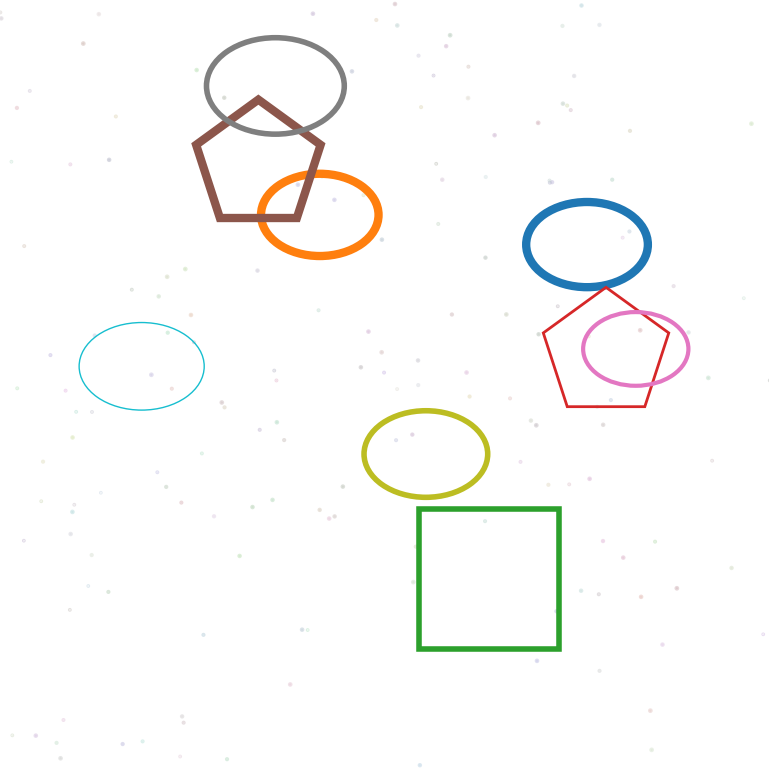[{"shape": "oval", "thickness": 3, "radius": 0.4, "center": [0.762, 0.682]}, {"shape": "oval", "thickness": 3, "radius": 0.38, "center": [0.415, 0.721]}, {"shape": "square", "thickness": 2, "radius": 0.45, "center": [0.634, 0.248]}, {"shape": "pentagon", "thickness": 1, "radius": 0.43, "center": [0.787, 0.541]}, {"shape": "pentagon", "thickness": 3, "radius": 0.42, "center": [0.336, 0.786]}, {"shape": "oval", "thickness": 1.5, "radius": 0.34, "center": [0.826, 0.547]}, {"shape": "oval", "thickness": 2, "radius": 0.45, "center": [0.358, 0.888]}, {"shape": "oval", "thickness": 2, "radius": 0.4, "center": [0.553, 0.41]}, {"shape": "oval", "thickness": 0.5, "radius": 0.41, "center": [0.184, 0.524]}]